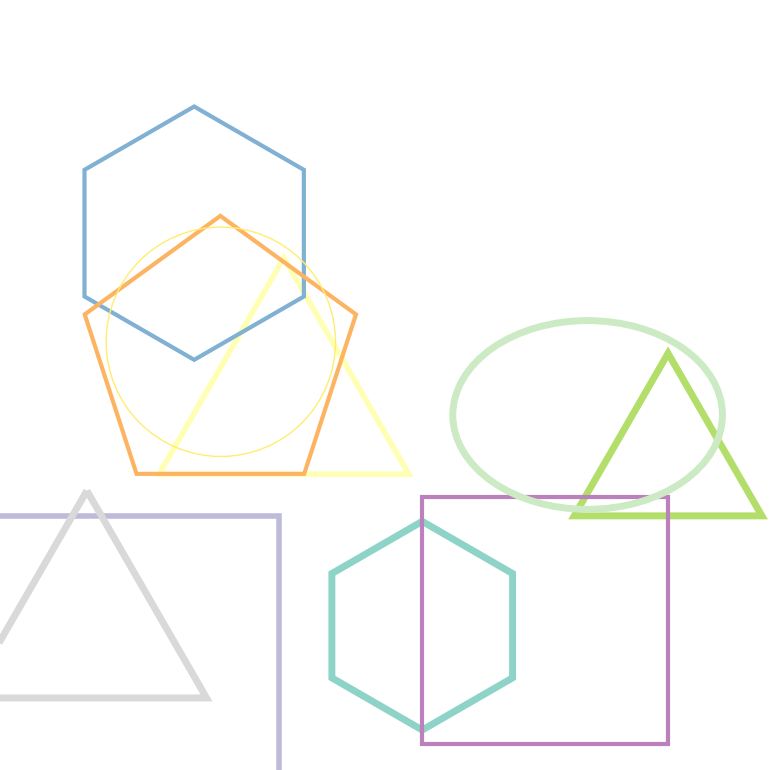[{"shape": "hexagon", "thickness": 2.5, "radius": 0.68, "center": [0.548, 0.187]}, {"shape": "triangle", "thickness": 2, "radius": 0.94, "center": [0.369, 0.478]}, {"shape": "square", "thickness": 2, "radius": 0.96, "center": [0.17, 0.137]}, {"shape": "hexagon", "thickness": 1.5, "radius": 0.82, "center": [0.252, 0.697]}, {"shape": "pentagon", "thickness": 1.5, "radius": 0.93, "center": [0.286, 0.534]}, {"shape": "triangle", "thickness": 2.5, "radius": 0.7, "center": [0.868, 0.4]}, {"shape": "triangle", "thickness": 2.5, "radius": 0.9, "center": [0.113, 0.183]}, {"shape": "square", "thickness": 1.5, "radius": 0.8, "center": [0.708, 0.194]}, {"shape": "oval", "thickness": 2.5, "radius": 0.88, "center": [0.763, 0.461]}, {"shape": "circle", "thickness": 0.5, "radius": 0.74, "center": [0.287, 0.556]}]